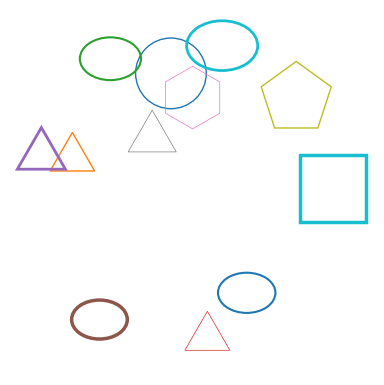[{"shape": "oval", "thickness": 1.5, "radius": 0.37, "center": [0.641, 0.239]}, {"shape": "circle", "thickness": 1, "radius": 0.46, "center": [0.444, 0.809]}, {"shape": "triangle", "thickness": 1, "radius": 0.33, "center": [0.188, 0.589]}, {"shape": "oval", "thickness": 1.5, "radius": 0.4, "center": [0.287, 0.847]}, {"shape": "triangle", "thickness": 0.5, "radius": 0.34, "center": [0.539, 0.124]}, {"shape": "triangle", "thickness": 2, "radius": 0.36, "center": [0.107, 0.597]}, {"shape": "oval", "thickness": 2.5, "radius": 0.36, "center": [0.258, 0.17]}, {"shape": "hexagon", "thickness": 0.5, "radius": 0.41, "center": [0.5, 0.747]}, {"shape": "triangle", "thickness": 0.5, "radius": 0.36, "center": [0.395, 0.642]}, {"shape": "pentagon", "thickness": 1, "radius": 0.48, "center": [0.769, 0.745]}, {"shape": "oval", "thickness": 2, "radius": 0.46, "center": [0.577, 0.881]}, {"shape": "square", "thickness": 2.5, "radius": 0.43, "center": [0.865, 0.51]}]